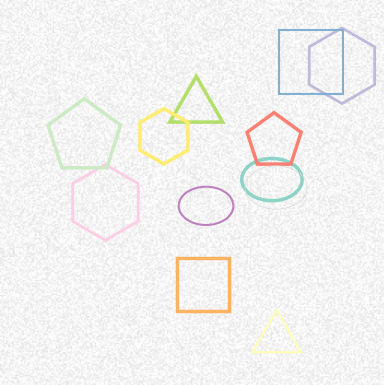[{"shape": "oval", "thickness": 2.5, "radius": 0.39, "center": [0.706, 0.534]}, {"shape": "triangle", "thickness": 1.5, "radius": 0.36, "center": [0.719, 0.122]}, {"shape": "hexagon", "thickness": 2, "radius": 0.49, "center": [0.888, 0.829]}, {"shape": "pentagon", "thickness": 2.5, "radius": 0.37, "center": [0.712, 0.634]}, {"shape": "square", "thickness": 1.5, "radius": 0.42, "center": [0.807, 0.839]}, {"shape": "square", "thickness": 2.5, "radius": 0.34, "center": [0.528, 0.261]}, {"shape": "triangle", "thickness": 2.5, "radius": 0.4, "center": [0.51, 0.723]}, {"shape": "hexagon", "thickness": 2, "radius": 0.49, "center": [0.274, 0.474]}, {"shape": "oval", "thickness": 0.5, "radius": 0.4, "center": [0.717, 0.513]}, {"shape": "oval", "thickness": 1.5, "radius": 0.36, "center": [0.535, 0.465]}, {"shape": "pentagon", "thickness": 2.5, "radius": 0.5, "center": [0.219, 0.644]}, {"shape": "hexagon", "thickness": 2.5, "radius": 0.36, "center": [0.426, 0.646]}]